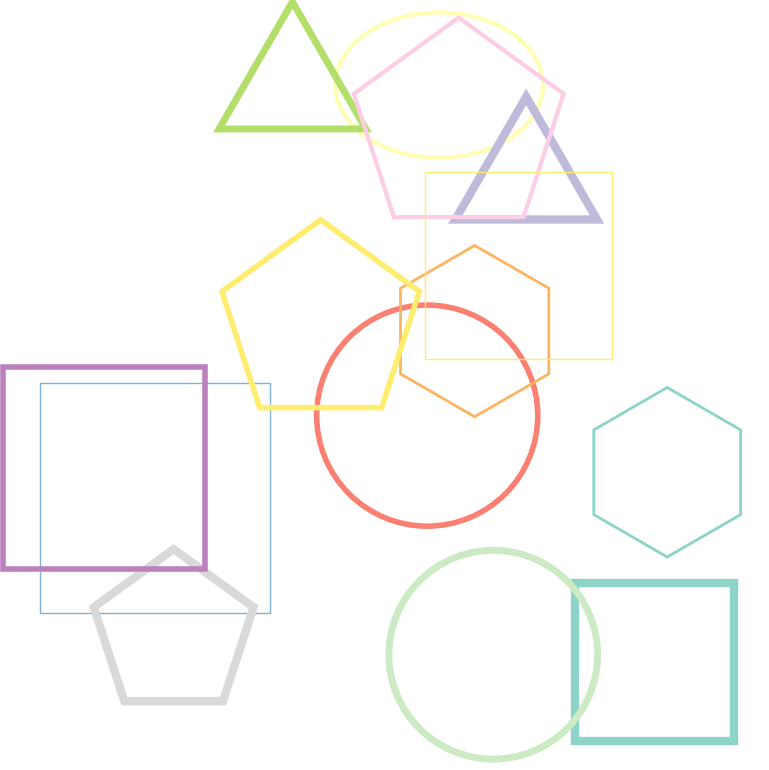[{"shape": "square", "thickness": 3, "radius": 0.51, "center": [0.85, 0.14]}, {"shape": "hexagon", "thickness": 1, "radius": 0.55, "center": [0.866, 0.387]}, {"shape": "oval", "thickness": 1.5, "radius": 0.67, "center": [0.57, 0.889]}, {"shape": "triangle", "thickness": 3, "radius": 0.53, "center": [0.683, 0.768]}, {"shape": "circle", "thickness": 2, "radius": 0.72, "center": [0.555, 0.46]}, {"shape": "square", "thickness": 0.5, "radius": 0.74, "center": [0.201, 0.353]}, {"shape": "hexagon", "thickness": 1, "radius": 0.56, "center": [0.616, 0.57]}, {"shape": "triangle", "thickness": 2.5, "radius": 0.55, "center": [0.38, 0.888]}, {"shape": "pentagon", "thickness": 1.5, "radius": 0.72, "center": [0.596, 0.834]}, {"shape": "pentagon", "thickness": 3, "radius": 0.55, "center": [0.226, 0.178]}, {"shape": "square", "thickness": 2, "radius": 0.66, "center": [0.135, 0.392]}, {"shape": "circle", "thickness": 2.5, "radius": 0.68, "center": [0.641, 0.15]}, {"shape": "pentagon", "thickness": 2, "radius": 0.67, "center": [0.416, 0.58]}, {"shape": "square", "thickness": 0.5, "radius": 0.61, "center": [0.673, 0.656]}]